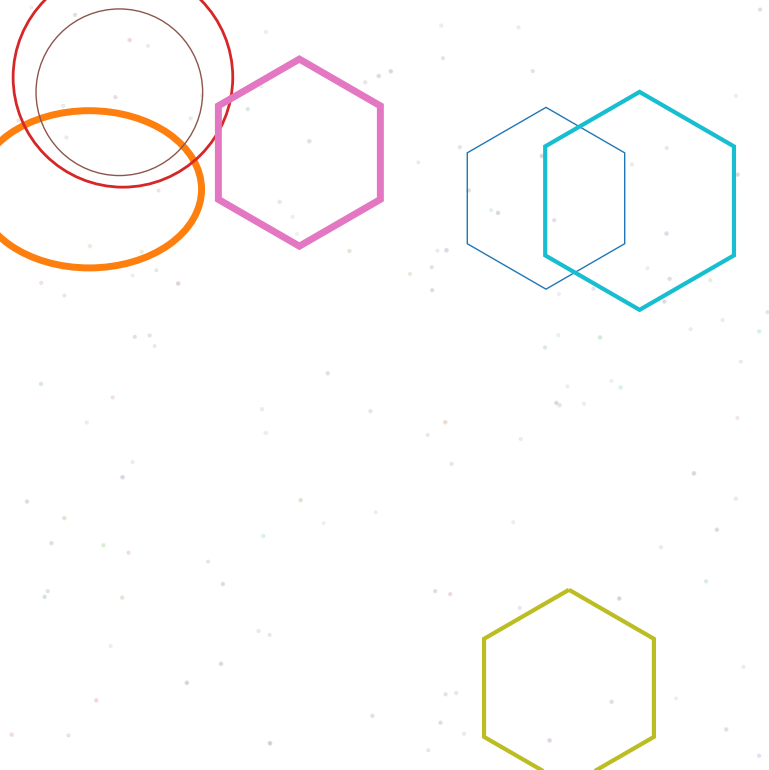[{"shape": "hexagon", "thickness": 0.5, "radius": 0.59, "center": [0.709, 0.743]}, {"shape": "oval", "thickness": 2.5, "radius": 0.73, "center": [0.116, 0.754]}, {"shape": "circle", "thickness": 1, "radius": 0.71, "center": [0.16, 0.9]}, {"shape": "circle", "thickness": 0.5, "radius": 0.54, "center": [0.155, 0.88]}, {"shape": "hexagon", "thickness": 2.5, "radius": 0.61, "center": [0.389, 0.802]}, {"shape": "hexagon", "thickness": 1.5, "radius": 0.64, "center": [0.739, 0.107]}, {"shape": "hexagon", "thickness": 1.5, "radius": 0.71, "center": [0.831, 0.739]}]